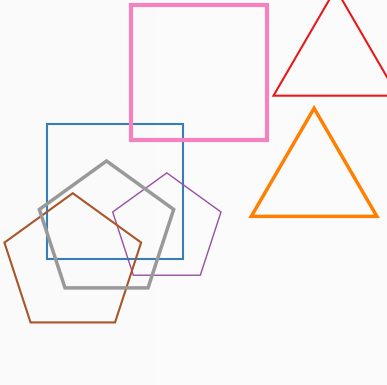[{"shape": "triangle", "thickness": 1.5, "radius": 0.93, "center": [0.866, 0.844]}, {"shape": "square", "thickness": 1.5, "radius": 0.88, "center": [0.297, 0.503]}, {"shape": "pentagon", "thickness": 1, "radius": 0.73, "center": [0.431, 0.404]}, {"shape": "triangle", "thickness": 2.5, "radius": 0.94, "center": [0.811, 0.532]}, {"shape": "pentagon", "thickness": 1.5, "radius": 0.93, "center": [0.188, 0.313]}, {"shape": "square", "thickness": 3, "radius": 0.88, "center": [0.514, 0.811]}, {"shape": "pentagon", "thickness": 2.5, "radius": 0.91, "center": [0.275, 0.4]}]